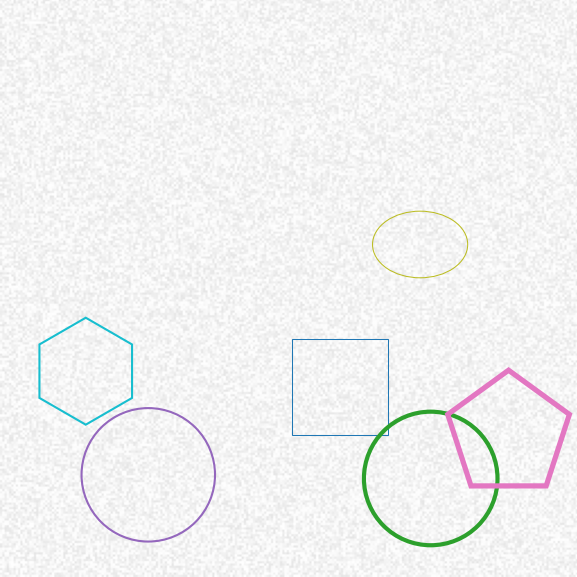[{"shape": "square", "thickness": 0.5, "radius": 0.42, "center": [0.589, 0.328]}, {"shape": "circle", "thickness": 2, "radius": 0.58, "center": [0.746, 0.171]}, {"shape": "circle", "thickness": 1, "radius": 0.58, "center": [0.257, 0.177]}, {"shape": "pentagon", "thickness": 2.5, "radius": 0.55, "center": [0.881, 0.247]}, {"shape": "oval", "thickness": 0.5, "radius": 0.41, "center": [0.727, 0.576]}, {"shape": "hexagon", "thickness": 1, "radius": 0.46, "center": [0.148, 0.356]}]